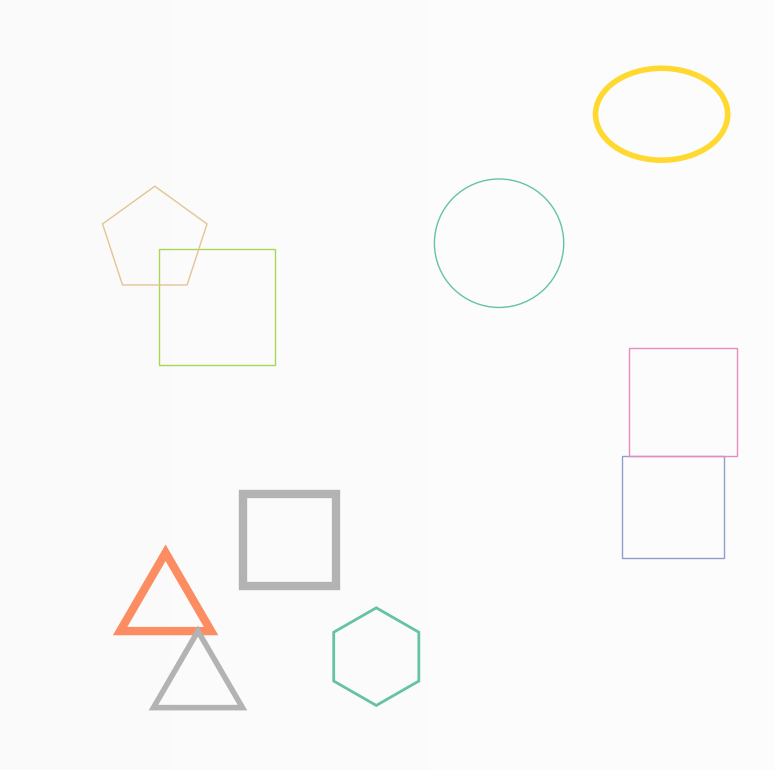[{"shape": "circle", "thickness": 0.5, "radius": 0.42, "center": [0.644, 0.684]}, {"shape": "hexagon", "thickness": 1, "radius": 0.32, "center": [0.486, 0.147]}, {"shape": "triangle", "thickness": 3, "radius": 0.34, "center": [0.214, 0.214]}, {"shape": "square", "thickness": 0.5, "radius": 0.33, "center": [0.868, 0.341]}, {"shape": "square", "thickness": 0.5, "radius": 0.35, "center": [0.881, 0.478]}, {"shape": "square", "thickness": 0.5, "radius": 0.37, "center": [0.28, 0.601]}, {"shape": "oval", "thickness": 2, "radius": 0.43, "center": [0.854, 0.852]}, {"shape": "pentagon", "thickness": 0.5, "radius": 0.35, "center": [0.2, 0.687]}, {"shape": "triangle", "thickness": 2, "radius": 0.33, "center": [0.255, 0.114]}, {"shape": "square", "thickness": 3, "radius": 0.3, "center": [0.373, 0.299]}]